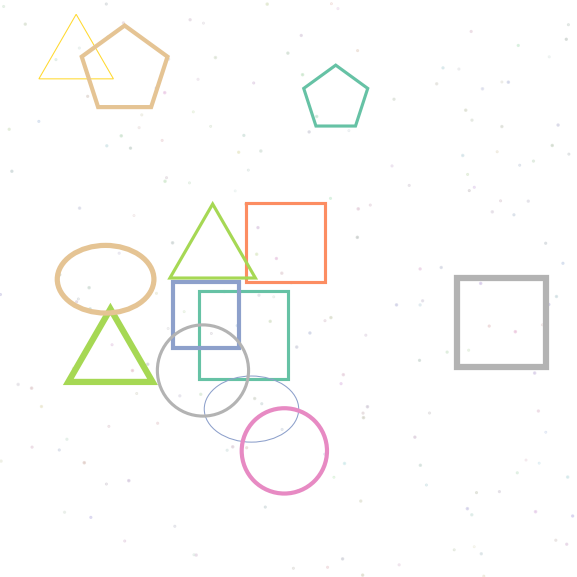[{"shape": "square", "thickness": 1.5, "radius": 0.38, "center": [0.422, 0.419]}, {"shape": "pentagon", "thickness": 1.5, "radius": 0.29, "center": [0.581, 0.828]}, {"shape": "square", "thickness": 1.5, "radius": 0.34, "center": [0.495, 0.579]}, {"shape": "oval", "thickness": 0.5, "radius": 0.41, "center": [0.435, 0.291]}, {"shape": "square", "thickness": 2, "radius": 0.29, "center": [0.357, 0.454]}, {"shape": "circle", "thickness": 2, "radius": 0.37, "center": [0.492, 0.218]}, {"shape": "triangle", "thickness": 3, "radius": 0.42, "center": [0.191, 0.38]}, {"shape": "triangle", "thickness": 1.5, "radius": 0.43, "center": [0.368, 0.56]}, {"shape": "triangle", "thickness": 0.5, "radius": 0.37, "center": [0.132, 0.9]}, {"shape": "pentagon", "thickness": 2, "radius": 0.39, "center": [0.216, 0.877]}, {"shape": "oval", "thickness": 2.5, "radius": 0.42, "center": [0.183, 0.516]}, {"shape": "circle", "thickness": 1.5, "radius": 0.39, "center": [0.351, 0.358]}, {"shape": "square", "thickness": 3, "radius": 0.39, "center": [0.868, 0.44]}]